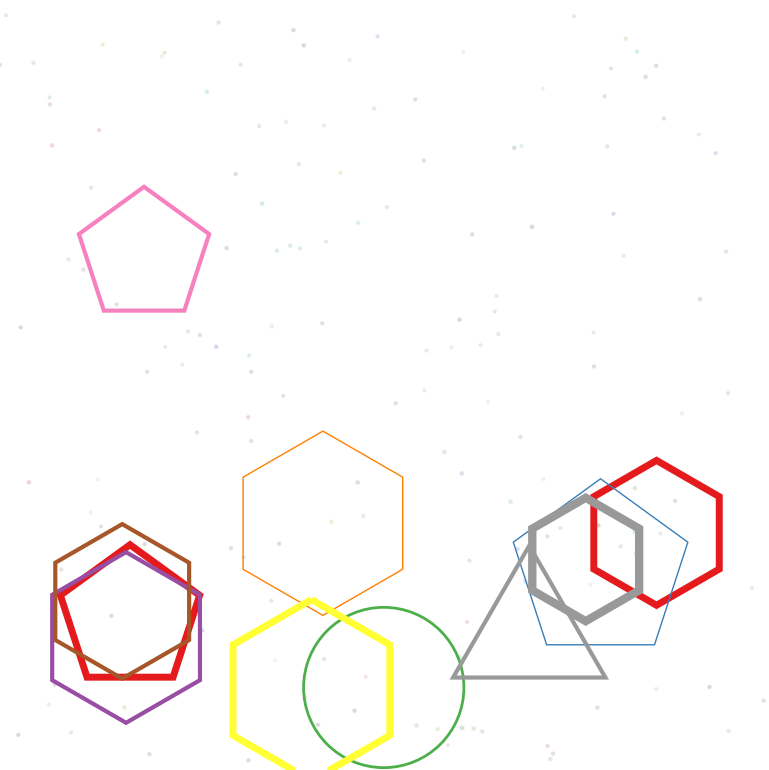[{"shape": "hexagon", "thickness": 2.5, "radius": 0.47, "center": [0.853, 0.308]}, {"shape": "pentagon", "thickness": 2.5, "radius": 0.48, "center": [0.169, 0.197]}, {"shape": "pentagon", "thickness": 0.5, "radius": 0.6, "center": [0.78, 0.259]}, {"shape": "circle", "thickness": 1, "radius": 0.52, "center": [0.498, 0.107]}, {"shape": "hexagon", "thickness": 1.5, "radius": 0.55, "center": [0.164, 0.172]}, {"shape": "hexagon", "thickness": 0.5, "radius": 0.6, "center": [0.419, 0.32]}, {"shape": "hexagon", "thickness": 2.5, "radius": 0.59, "center": [0.404, 0.104]}, {"shape": "hexagon", "thickness": 1.5, "radius": 0.5, "center": [0.159, 0.219]}, {"shape": "pentagon", "thickness": 1.5, "radius": 0.44, "center": [0.187, 0.669]}, {"shape": "hexagon", "thickness": 3, "radius": 0.4, "center": [0.761, 0.273]}, {"shape": "triangle", "thickness": 1.5, "radius": 0.57, "center": [0.687, 0.177]}]